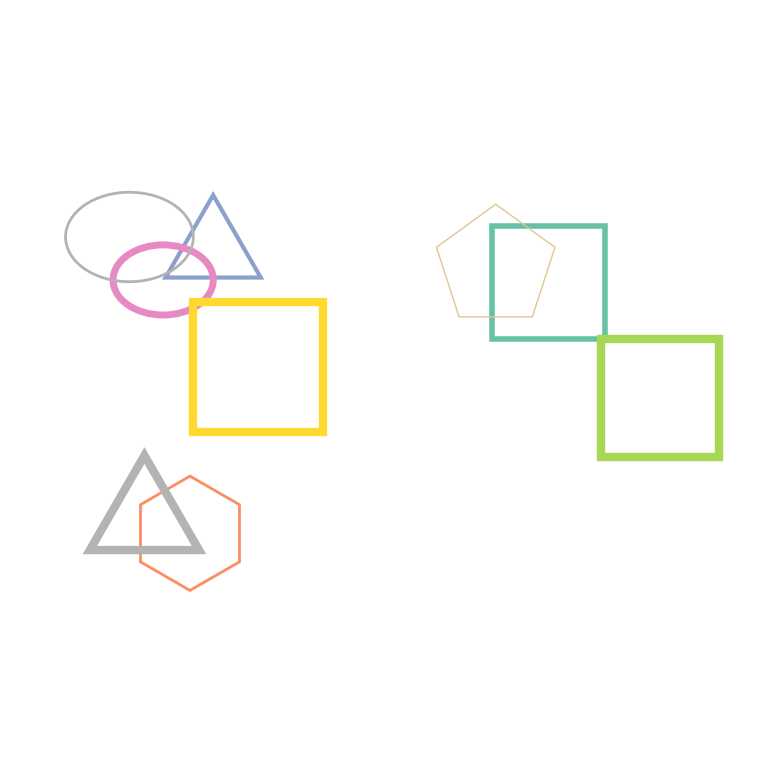[{"shape": "square", "thickness": 2, "radius": 0.37, "center": [0.712, 0.633]}, {"shape": "hexagon", "thickness": 1, "radius": 0.37, "center": [0.247, 0.307]}, {"shape": "triangle", "thickness": 1.5, "radius": 0.36, "center": [0.277, 0.675]}, {"shape": "oval", "thickness": 2.5, "radius": 0.33, "center": [0.212, 0.636]}, {"shape": "square", "thickness": 3, "radius": 0.38, "center": [0.857, 0.483]}, {"shape": "square", "thickness": 3, "radius": 0.42, "center": [0.335, 0.523]}, {"shape": "pentagon", "thickness": 0.5, "radius": 0.4, "center": [0.644, 0.654]}, {"shape": "oval", "thickness": 1, "radius": 0.41, "center": [0.168, 0.692]}, {"shape": "triangle", "thickness": 3, "radius": 0.41, "center": [0.188, 0.327]}]